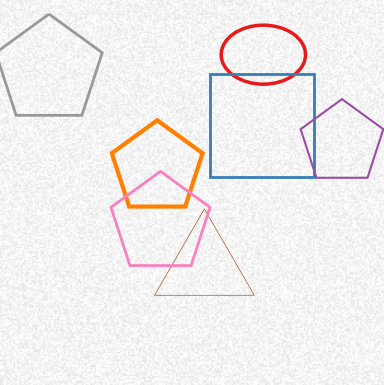[{"shape": "oval", "thickness": 2.5, "radius": 0.55, "center": [0.684, 0.858]}, {"shape": "square", "thickness": 2, "radius": 0.67, "center": [0.681, 0.674]}, {"shape": "pentagon", "thickness": 1.5, "radius": 0.56, "center": [0.888, 0.63]}, {"shape": "pentagon", "thickness": 3, "radius": 0.62, "center": [0.408, 0.564]}, {"shape": "triangle", "thickness": 0.5, "radius": 0.75, "center": [0.531, 0.308]}, {"shape": "pentagon", "thickness": 2, "radius": 0.68, "center": [0.417, 0.42]}, {"shape": "pentagon", "thickness": 2, "radius": 0.73, "center": [0.127, 0.818]}]